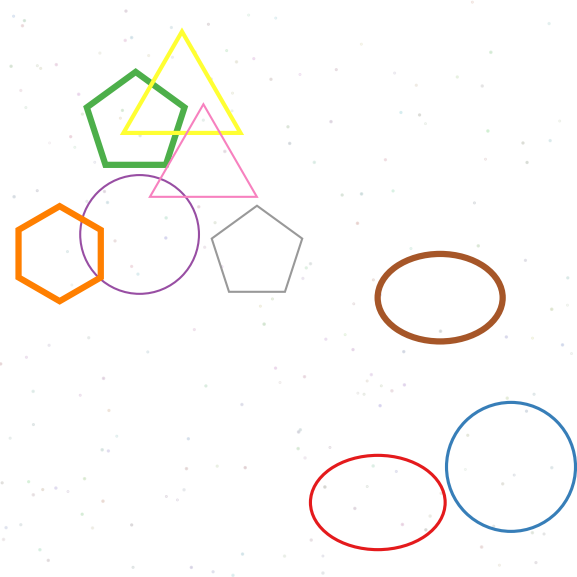[{"shape": "oval", "thickness": 1.5, "radius": 0.58, "center": [0.654, 0.129]}, {"shape": "circle", "thickness": 1.5, "radius": 0.56, "center": [0.885, 0.191]}, {"shape": "pentagon", "thickness": 3, "radius": 0.44, "center": [0.235, 0.786]}, {"shape": "circle", "thickness": 1, "radius": 0.51, "center": [0.242, 0.593]}, {"shape": "hexagon", "thickness": 3, "radius": 0.41, "center": [0.103, 0.56]}, {"shape": "triangle", "thickness": 2, "radius": 0.59, "center": [0.315, 0.827]}, {"shape": "oval", "thickness": 3, "radius": 0.54, "center": [0.762, 0.484]}, {"shape": "triangle", "thickness": 1, "radius": 0.53, "center": [0.352, 0.712]}, {"shape": "pentagon", "thickness": 1, "radius": 0.41, "center": [0.445, 0.561]}]